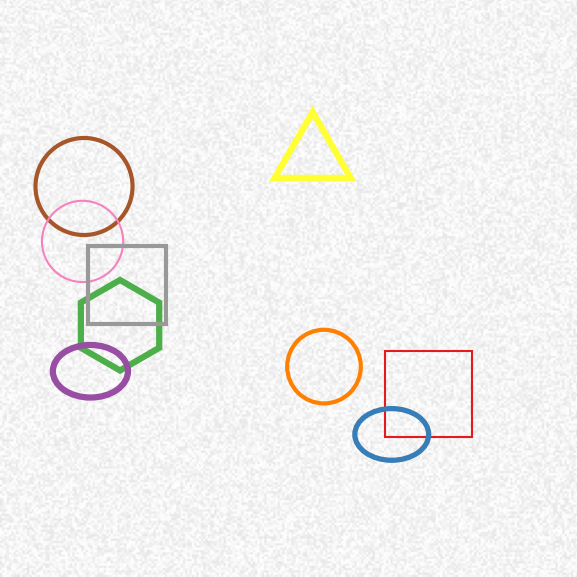[{"shape": "square", "thickness": 1, "radius": 0.37, "center": [0.742, 0.317]}, {"shape": "oval", "thickness": 2.5, "radius": 0.32, "center": [0.678, 0.247]}, {"shape": "hexagon", "thickness": 3, "radius": 0.39, "center": [0.208, 0.436]}, {"shape": "oval", "thickness": 3, "radius": 0.33, "center": [0.157, 0.356]}, {"shape": "circle", "thickness": 2, "radius": 0.32, "center": [0.561, 0.364]}, {"shape": "triangle", "thickness": 3, "radius": 0.38, "center": [0.541, 0.729]}, {"shape": "circle", "thickness": 2, "radius": 0.42, "center": [0.145, 0.676]}, {"shape": "circle", "thickness": 1, "radius": 0.35, "center": [0.143, 0.581]}, {"shape": "square", "thickness": 2, "radius": 0.34, "center": [0.221, 0.506]}]